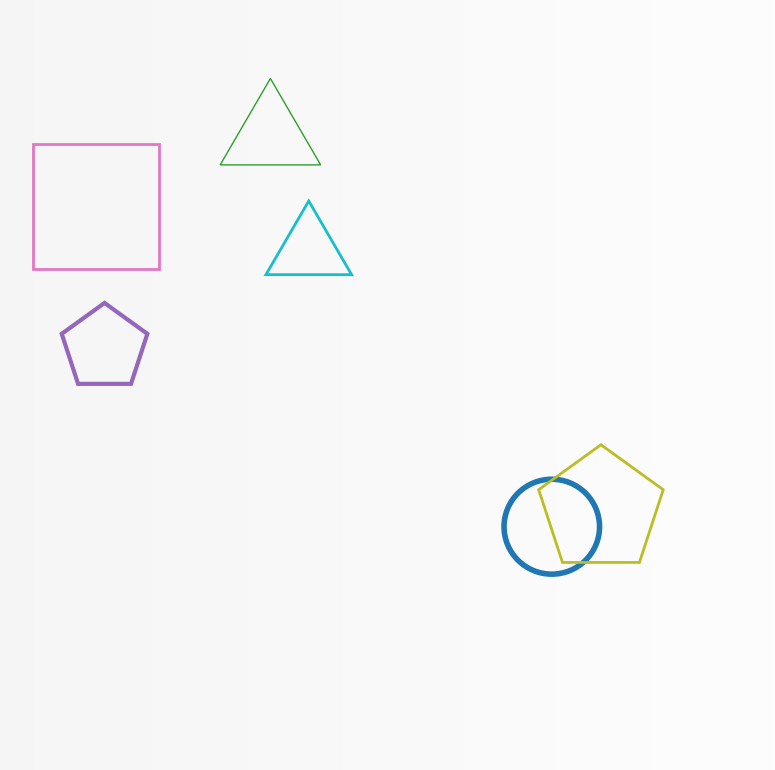[{"shape": "circle", "thickness": 2, "radius": 0.31, "center": [0.712, 0.316]}, {"shape": "triangle", "thickness": 0.5, "radius": 0.37, "center": [0.349, 0.823]}, {"shape": "pentagon", "thickness": 1.5, "radius": 0.29, "center": [0.135, 0.548]}, {"shape": "square", "thickness": 1, "radius": 0.41, "center": [0.124, 0.731]}, {"shape": "pentagon", "thickness": 1, "radius": 0.42, "center": [0.775, 0.338]}, {"shape": "triangle", "thickness": 1, "radius": 0.32, "center": [0.398, 0.675]}]